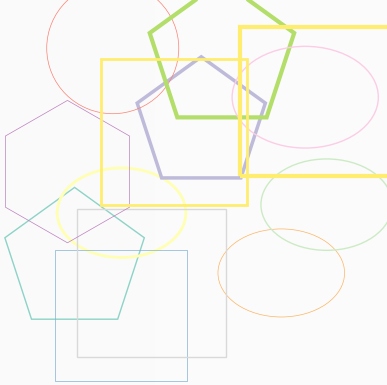[{"shape": "pentagon", "thickness": 1, "radius": 0.95, "center": [0.193, 0.324]}, {"shape": "oval", "thickness": 2, "radius": 0.83, "center": [0.314, 0.447]}, {"shape": "pentagon", "thickness": 2.5, "radius": 0.87, "center": [0.519, 0.679]}, {"shape": "circle", "thickness": 0.5, "radius": 0.85, "center": [0.291, 0.875]}, {"shape": "square", "thickness": 0.5, "radius": 0.85, "center": [0.313, 0.181]}, {"shape": "oval", "thickness": 0.5, "radius": 0.82, "center": [0.726, 0.291]}, {"shape": "pentagon", "thickness": 3, "radius": 0.98, "center": [0.573, 0.854]}, {"shape": "oval", "thickness": 1, "radius": 0.94, "center": [0.788, 0.748]}, {"shape": "square", "thickness": 1, "radius": 0.96, "center": [0.392, 0.265]}, {"shape": "hexagon", "thickness": 0.5, "radius": 0.92, "center": [0.174, 0.554]}, {"shape": "oval", "thickness": 1, "radius": 0.85, "center": [0.843, 0.468]}, {"shape": "square", "thickness": 2, "radius": 0.95, "center": [0.449, 0.658]}, {"shape": "square", "thickness": 3, "radius": 0.97, "center": [0.812, 0.736]}]